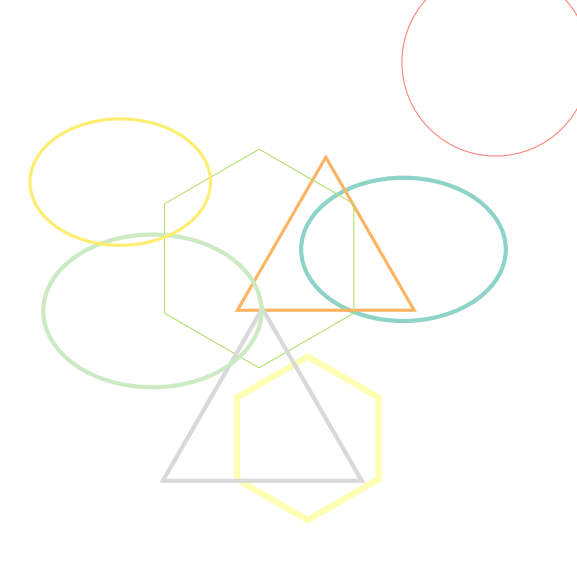[{"shape": "oval", "thickness": 2, "radius": 0.89, "center": [0.699, 0.567]}, {"shape": "hexagon", "thickness": 3, "radius": 0.71, "center": [0.533, 0.24]}, {"shape": "circle", "thickness": 0.5, "radius": 0.81, "center": [0.858, 0.891]}, {"shape": "triangle", "thickness": 1.5, "radius": 0.88, "center": [0.564, 0.55]}, {"shape": "hexagon", "thickness": 0.5, "radius": 0.95, "center": [0.449, 0.552]}, {"shape": "triangle", "thickness": 2, "radius": 0.99, "center": [0.454, 0.266]}, {"shape": "oval", "thickness": 2, "radius": 0.94, "center": [0.264, 0.461]}, {"shape": "oval", "thickness": 1.5, "radius": 0.78, "center": [0.208, 0.684]}]